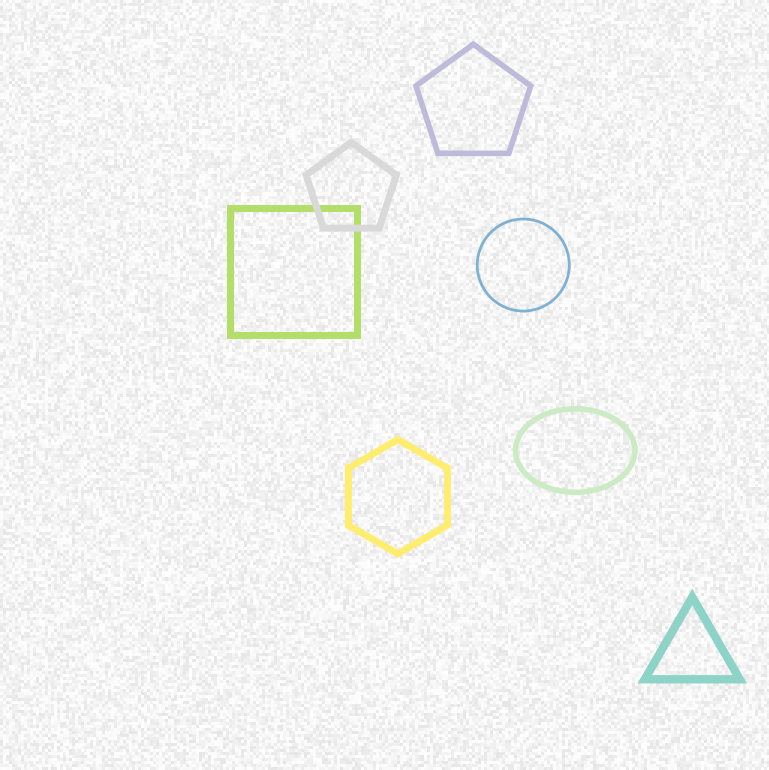[{"shape": "triangle", "thickness": 3, "radius": 0.36, "center": [0.899, 0.153]}, {"shape": "pentagon", "thickness": 2, "radius": 0.39, "center": [0.615, 0.864]}, {"shape": "circle", "thickness": 1, "radius": 0.3, "center": [0.68, 0.656]}, {"shape": "square", "thickness": 2.5, "radius": 0.41, "center": [0.382, 0.648]}, {"shape": "pentagon", "thickness": 2.5, "radius": 0.31, "center": [0.456, 0.754]}, {"shape": "oval", "thickness": 2, "radius": 0.39, "center": [0.747, 0.415]}, {"shape": "hexagon", "thickness": 2.5, "radius": 0.37, "center": [0.517, 0.355]}]